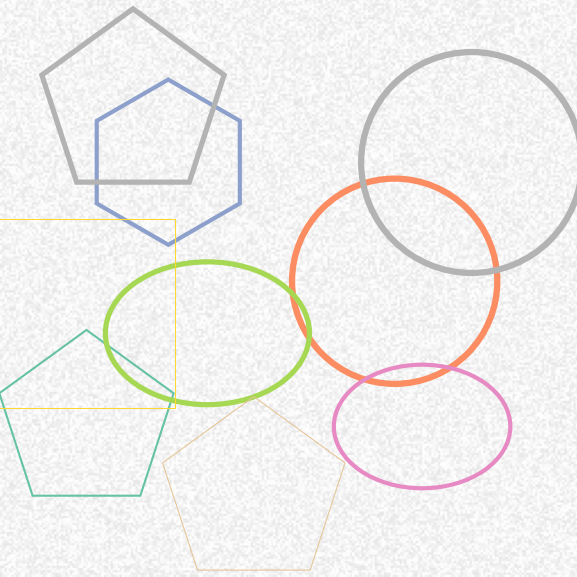[{"shape": "pentagon", "thickness": 1, "radius": 0.79, "center": [0.15, 0.269]}, {"shape": "circle", "thickness": 3, "radius": 0.89, "center": [0.683, 0.512]}, {"shape": "hexagon", "thickness": 2, "radius": 0.72, "center": [0.291, 0.718]}, {"shape": "oval", "thickness": 2, "radius": 0.76, "center": [0.731, 0.261]}, {"shape": "oval", "thickness": 2.5, "radius": 0.88, "center": [0.359, 0.422]}, {"shape": "square", "thickness": 0.5, "radius": 0.82, "center": [0.14, 0.457]}, {"shape": "pentagon", "thickness": 0.5, "radius": 0.83, "center": [0.439, 0.146]}, {"shape": "pentagon", "thickness": 2.5, "radius": 0.83, "center": [0.23, 0.818]}, {"shape": "circle", "thickness": 3, "radius": 0.96, "center": [0.817, 0.718]}]